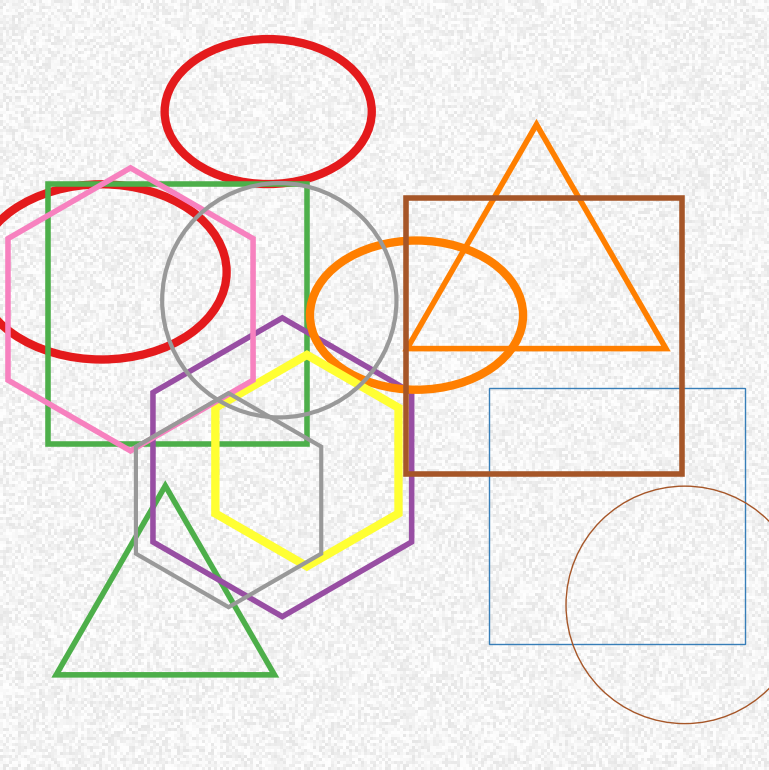[{"shape": "oval", "thickness": 3, "radius": 0.81, "center": [0.132, 0.647]}, {"shape": "oval", "thickness": 3, "radius": 0.67, "center": [0.348, 0.855]}, {"shape": "square", "thickness": 0.5, "radius": 0.83, "center": [0.801, 0.33]}, {"shape": "square", "thickness": 2, "radius": 0.84, "center": [0.23, 0.592]}, {"shape": "triangle", "thickness": 2, "radius": 0.82, "center": [0.215, 0.205]}, {"shape": "hexagon", "thickness": 2, "radius": 0.97, "center": [0.367, 0.393]}, {"shape": "oval", "thickness": 3, "radius": 0.69, "center": [0.541, 0.591]}, {"shape": "triangle", "thickness": 2, "radius": 0.97, "center": [0.697, 0.644]}, {"shape": "hexagon", "thickness": 3, "radius": 0.69, "center": [0.399, 0.402]}, {"shape": "circle", "thickness": 0.5, "radius": 0.77, "center": [0.889, 0.214]}, {"shape": "square", "thickness": 2, "radius": 0.9, "center": [0.707, 0.564]}, {"shape": "hexagon", "thickness": 2, "radius": 0.92, "center": [0.17, 0.598]}, {"shape": "hexagon", "thickness": 1.5, "radius": 0.69, "center": [0.297, 0.35]}, {"shape": "circle", "thickness": 1.5, "radius": 0.76, "center": [0.363, 0.61]}]